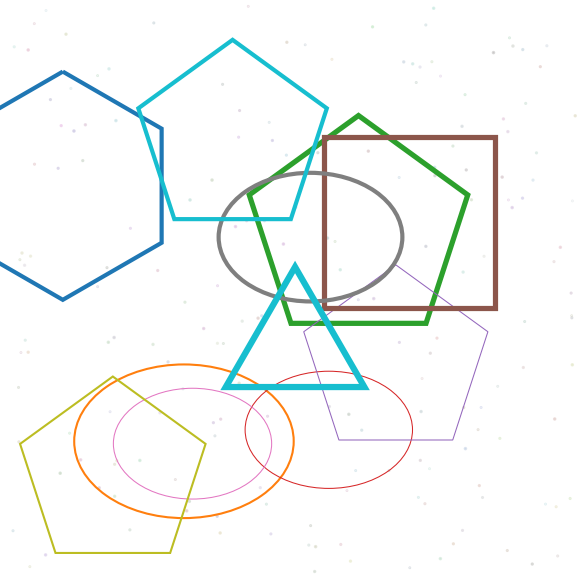[{"shape": "hexagon", "thickness": 2, "radius": 0.99, "center": [0.109, 0.678]}, {"shape": "oval", "thickness": 1, "radius": 0.95, "center": [0.319, 0.235]}, {"shape": "pentagon", "thickness": 2.5, "radius": 0.99, "center": [0.621, 0.6]}, {"shape": "oval", "thickness": 0.5, "radius": 0.72, "center": [0.569, 0.255]}, {"shape": "pentagon", "thickness": 0.5, "radius": 0.84, "center": [0.685, 0.373]}, {"shape": "square", "thickness": 2.5, "radius": 0.74, "center": [0.71, 0.613]}, {"shape": "oval", "thickness": 0.5, "radius": 0.69, "center": [0.333, 0.231]}, {"shape": "oval", "thickness": 2, "radius": 0.8, "center": [0.538, 0.589]}, {"shape": "pentagon", "thickness": 1, "radius": 0.84, "center": [0.195, 0.178]}, {"shape": "pentagon", "thickness": 2, "radius": 0.86, "center": [0.403, 0.759]}, {"shape": "triangle", "thickness": 3, "radius": 0.69, "center": [0.511, 0.398]}]